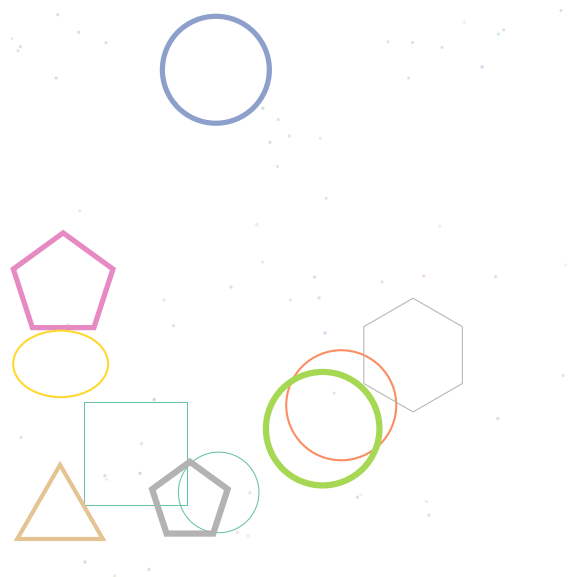[{"shape": "square", "thickness": 0.5, "radius": 0.44, "center": [0.235, 0.214]}, {"shape": "circle", "thickness": 0.5, "radius": 0.35, "center": [0.379, 0.146]}, {"shape": "circle", "thickness": 1, "radius": 0.48, "center": [0.591, 0.297]}, {"shape": "circle", "thickness": 2.5, "radius": 0.46, "center": [0.374, 0.878]}, {"shape": "pentagon", "thickness": 2.5, "radius": 0.45, "center": [0.109, 0.505]}, {"shape": "circle", "thickness": 3, "radius": 0.49, "center": [0.559, 0.257]}, {"shape": "oval", "thickness": 1, "radius": 0.41, "center": [0.105, 0.369]}, {"shape": "triangle", "thickness": 2, "radius": 0.43, "center": [0.104, 0.109]}, {"shape": "hexagon", "thickness": 0.5, "radius": 0.49, "center": [0.715, 0.384]}, {"shape": "pentagon", "thickness": 3, "radius": 0.34, "center": [0.329, 0.131]}]